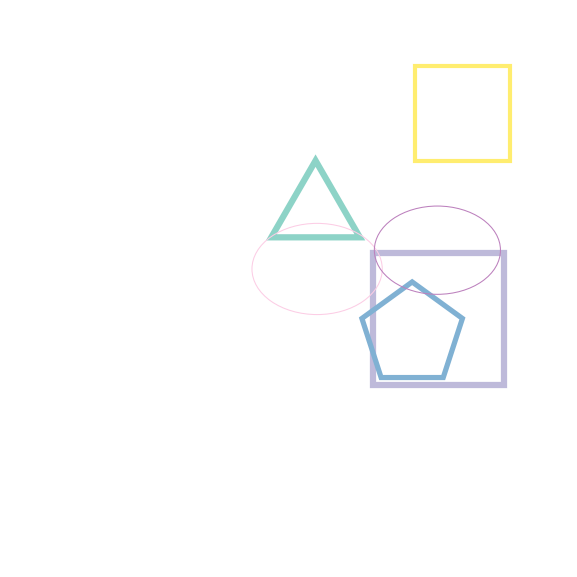[{"shape": "triangle", "thickness": 3, "radius": 0.44, "center": [0.546, 0.632]}, {"shape": "square", "thickness": 3, "radius": 0.57, "center": [0.76, 0.447]}, {"shape": "pentagon", "thickness": 2.5, "radius": 0.46, "center": [0.714, 0.419]}, {"shape": "oval", "thickness": 0.5, "radius": 0.56, "center": [0.549, 0.533]}, {"shape": "oval", "thickness": 0.5, "radius": 0.55, "center": [0.757, 0.566]}, {"shape": "square", "thickness": 2, "radius": 0.41, "center": [0.801, 0.803]}]